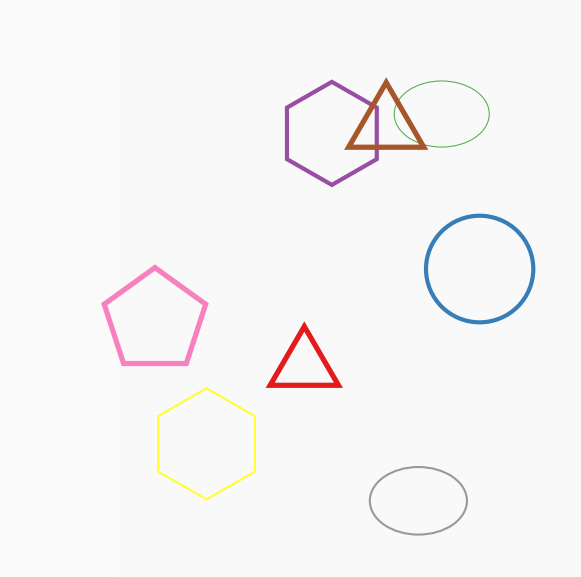[{"shape": "triangle", "thickness": 2.5, "radius": 0.34, "center": [0.524, 0.366]}, {"shape": "circle", "thickness": 2, "radius": 0.46, "center": [0.825, 0.533]}, {"shape": "oval", "thickness": 0.5, "radius": 0.41, "center": [0.76, 0.802]}, {"shape": "hexagon", "thickness": 2, "radius": 0.45, "center": [0.571, 0.768]}, {"shape": "hexagon", "thickness": 1, "radius": 0.48, "center": [0.355, 0.231]}, {"shape": "triangle", "thickness": 2.5, "radius": 0.37, "center": [0.664, 0.782]}, {"shape": "pentagon", "thickness": 2.5, "radius": 0.46, "center": [0.267, 0.444]}, {"shape": "oval", "thickness": 1, "radius": 0.42, "center": [0.72, 0.132]}]